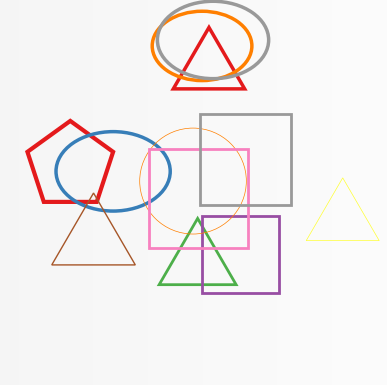[{"shape": "pentagon", "thickness": 3, "radius": 0.58, "center": [0.181, 0.57]}, {"shape": "triangle", "thickness": 2.5, "radius": 0.53, "center": [0.539, 0.822]}, {"shape": "oval", "thickness": 2.5, "radius": 0.74, "center": [0.292, 0.555]}, {"shape": "triangle", "thickness": 2, "radius": 0.57, "center": [0.51, 0.318]}, {"shape": "square", "thickness": 2, "radius": 0.5, "center": [0.62, 0.339]}, {"shape": "oval", "thickness": 2.5, "radius": 0.64, "center": [0.521, 0.881]}, {"shape": "circle", "thickness": 0.5, "radius": 0.69, "center": [0.498, 0.53]}, {"shape": "triangle", "thickness": 0.5, "radius": 0.54, "center": [0.884, 0.429]}, {"shape": "triangle", "thickness": 1, "radius": 0.62, "center": [0.241, 0.374]}, {"shape": "square", "thickness": 2, "radius": 0.64, "center": [0.513, 0.484]}, {"shape": "oval", "thickness": 2.5, "radius": 0.72, "center": [0.55, 0.896]}, {"shape": "square", "thickness": 2, "radius": 0.59, "center": [0.633, 0.585]}]